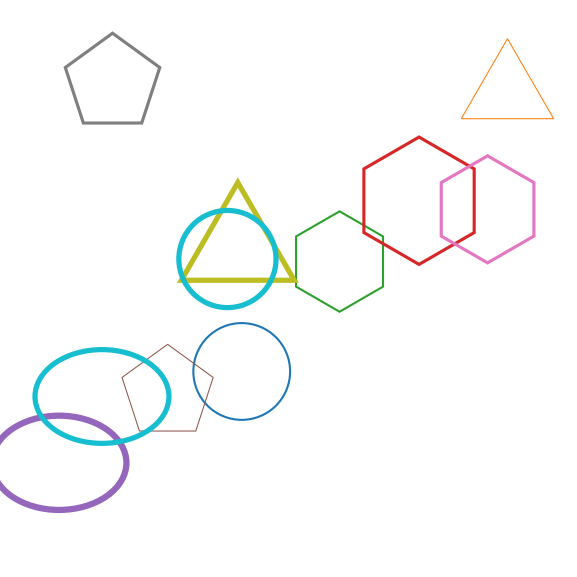[{"shape": "circle", "thickness": 1, "radius": 0.42, "center": [0.419, 0.356]}, {"shape": "triangle", "thickness": 0.5, "radius": 0.46, "center": [0.879, 0.84]}, {"shape": "hexagon", "thickness": 1, "radius": 0.43, "center": [0.588, 0.546]}, {"shape": "hexagon", "thickness": 1.5, "radius": 0.55, "center": [0.726, 0.652]}, {"shape": "oval", "thickness": 3, "radius": 0.58, "center": [0.102, 0.198]}, {"shape": "pentagon", "thickness": 0.5, "radius": 0.41, "center": [0.29, 0.32]}, {"shape": "hexagon", "thickness": 1.5, "radius": 0.46, "center": [0.844, 0.637]}, {"shape": "pentagon", "thickness": 1.5, "radius": 0.43, "center": [0.195, 0.856]}, {"shape": "triangle", "thickness": 2.5, "radius": 0.56, "center": [0.412, 0.57]}, {"shape": "circle", "thickness": 2.5, "radius": 0.42, "center": [0.394, 0.551]}, {"shape": "oval", "thickness": 2.5, "radius": 0.58, "center": [0.177, 0.313]}]